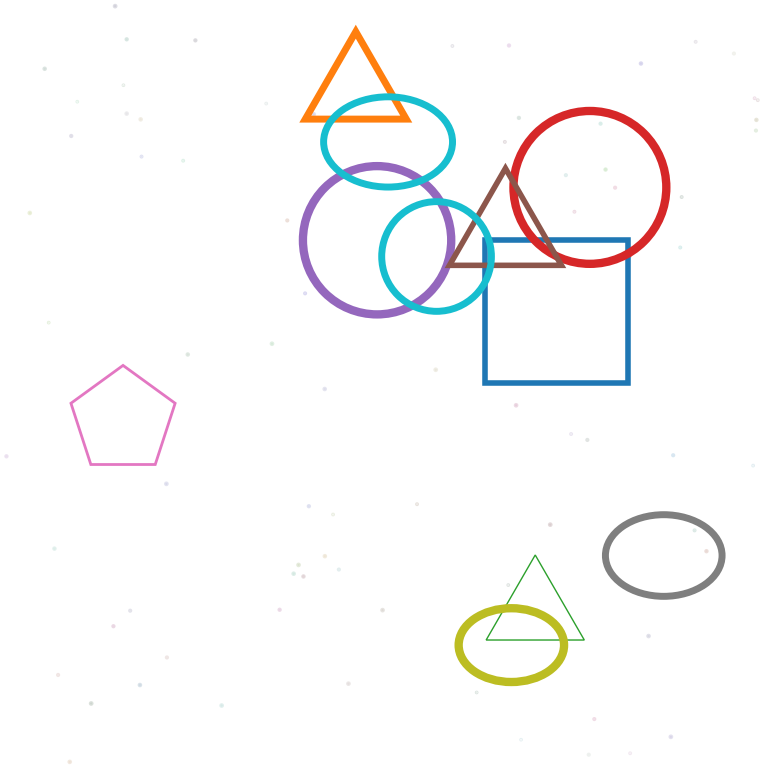[{"shape": "square", "thickness": 2, "radius": 0.47, "center": [0.723, 0.595]}, {"shape": "triangle", "thickness": 2.5, "radius": 0.38, "center": [0.462, 0.883]}, {"shape": "triangle", "thickness": 0.5, "radius": 0.37, "center": [0.695, 0.206]}, {"shape": "circle", "thickness": 3, "radius": 0.5, "center": [0.766, 0.757]}, {"shape": "circle", "thickness": 3, "radius": 0.48, "center": [0.49, 0.688]}, {"shape": "triangle", "thickness": 2, "radius": 0.42, "center": [0.656, 0.697]}, {"shape": "pentagon", "thickness": 1, "radius": 0.36, "center": [0.16, 0.454]}, {"shape": "oval", "thickness": 2.5, "radius": 0.38, "center": [0.862, 0.279]}, {"shape": "oval", "thickness": 3, "radius": 0.34, "center": [0.664, 0.162]}, {"shape": "oval", "thickness": 2.5, "radius": 0.42, "center": [0.504, 0.816]}, {"shape": "circle", "thickness": 2.5, "radius": 0.36, "center": [0.567, 0.667]}]